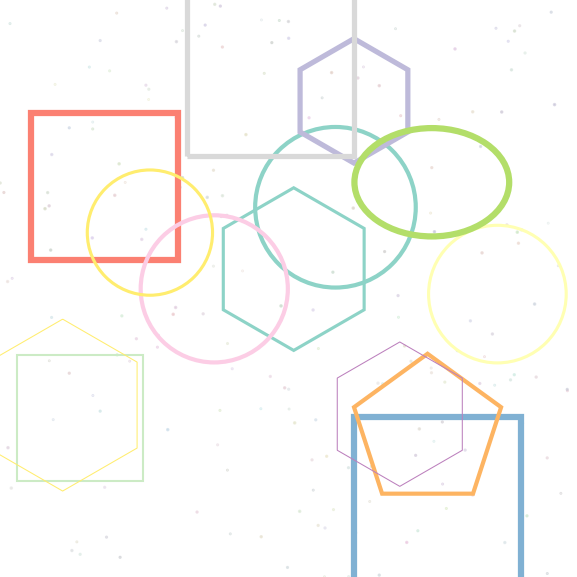[{"shape": "hexagon", "thickness": 1.5, "radius": 0.7, "center": [0.509, 0.533]}, {"shape": "circle", "thickness": 2, "radius": 0.7, "center": [0.581, 0.64]}, {"shape": "circle", "thickness": 1.5, "radius": 0.6, "center": [0.861, 0.49]}, {"shape": "hexagon", "thickness": 2.5, "radius": 0.54, "center": [0.613, 0.824]}, {"shape": "square", "thickness": 3, "radius": 0.64, "center": [0.181, 0.677]}, {"shape": "square", "thickness": 3, "radius": 0.72, "center": [0.758, 0.133]}, {"shape": "pentagon", "thickness": 2, "radius": 0.67, "center": [0.74, 0.253]}, {"shape": "oval", "thickness": 3, "radius": 0.67, "center": [0.748, 0.684]}, {"shape": "circle", "thickness": 2, "radius": 0.64, "center": [0.371, 0.499]}, {"shape": "square", "thickness": 2.5, "radius": 0.72, "center": [0.469, 0.873]}, {"shape": "hexagon", "thickness": 0.5, "radius": 0.63, "center": [0.692, 0.282]}, {"shape": "square", "thickness": 1, "radius": 0.55, "center": [0.138, 0.275]}, {"shape": "circle", "thickness": 1.5, "radius": 0.54, "center": [0.26, 0.596]}, {"shape": "hexagon", "thickness": 0.5, "radius": 0.74, "center": [0.108, 0.298]}]